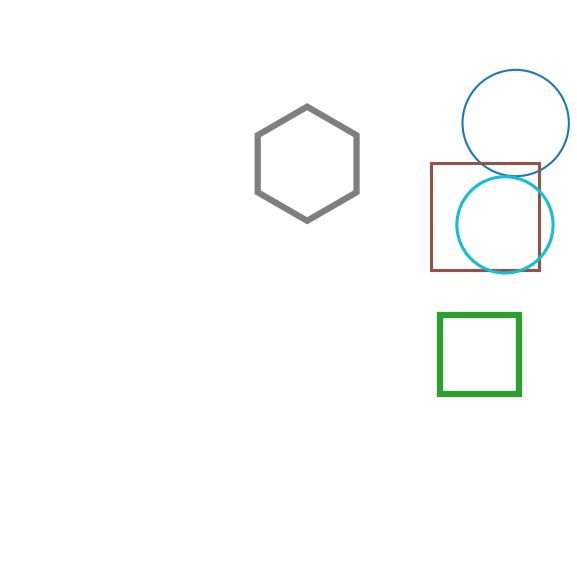[{"shape": "circle", "thickness": 1, "radius": 0.46, "center": [0.893, 0.786]}, {"shape": "square", "thickness": 3, "radius": 0.34, "center": [0.83, 0.386]}, {"shape": "square", "thickness": 1.5, "radius": 0.47, "center": [0.84, 0.624]}, {"shape": "hexagon", "thickness": 3, "radius": 0.49, "center": [0.532, 0.716]}, {"shape": "circle", "thickness": 1.5, "radius": 0.42, "center": [0.874, 0.61]}]